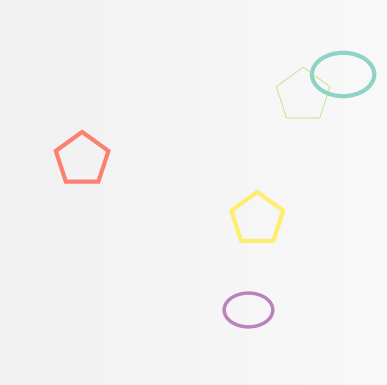[{"shape": "oval", "thickness": 3, "radius": 0.4, "center": [0.885, 0.807]}, {"shape": "pentagon", "thickness": 3, "radius": 0.36, "center": [0.212, 0.586]}, {"shape": "pentagon", "thickness": 0.5, "radius": 0.36, "center": [0.782, 0.752]}, {"shape": "oval", "thickness": 2.5, "radius": 0.31, "center": [0.641, 0.195]}, {"shape": "pentagon", "thickness": 3, "radius": 0.35, "center": [0.664, 0.431]}]